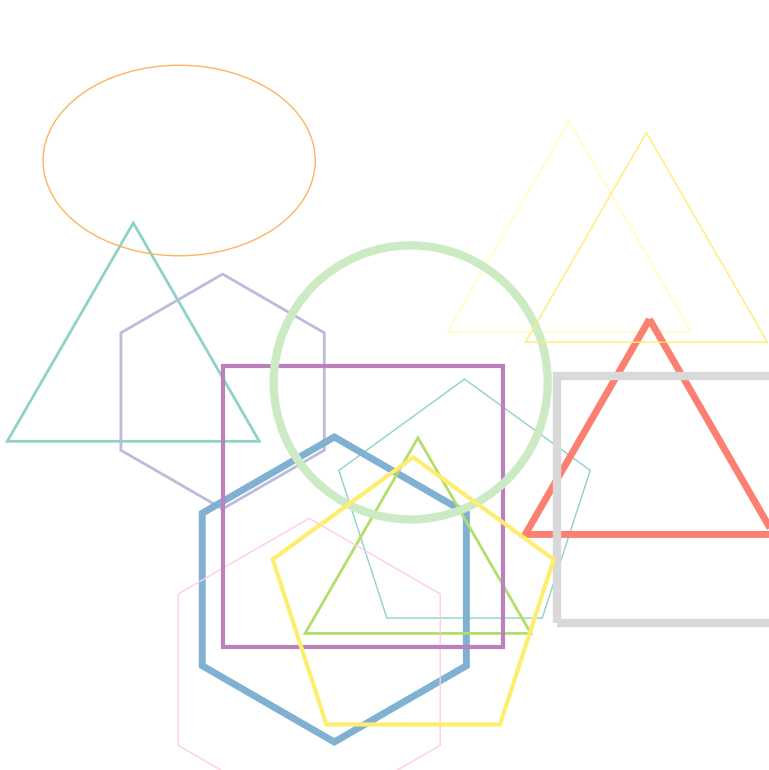[{"shape": "triangle", "thickness": 1, "radius": 0.95, "center": [0.173, 0.521]}, {"shape": "pentagon", "thickness": 0.5, "radius": 0.86, "center": [0.603, 0.336]}, {"shape": "triangle", "thickness": 0.5, "radius": 0.91, "center": [0.739, 0.66]}, {"shape": "hexagon", "thickness": 1, "radius": 0.76, "center": [0.289, 0.492]}, {"shape": "triangle", "thickness": 2.5, "radius": 0.93, "center": [0.843, 0.399]}, {"shape": "hexagon", "thickness": 2.5, "radius": 0.99, "center": [0.434, 0.234]}, {"shape": "oval", "thickness": 0.5, "radius": 0.88, "center": [0.233, 0.792]}, {"shape": "triangle", "thickness": 1, "radius": 0.85, "center": [0.543, 0.262]}, {"shape": "hexagon", "thickness": 0.5, "radius": 0.98, "center": [0.402, 0.13]}, {"shape": "square", "thickness": 3, "radius": 0.8, "center": [0.883, 0.351]}, {"shape": "square", "thickness": 1.5, "radius": 0.91, "center": [0.471, 0.342]}, {"shape": "circle", "thickness": 3, "radius": 0.89, "center": [0.533, 0.503]}, {"shape": "triangle", "thickness": 0.5, "radius": 0.91, "center": [0.84, 0.646]}, {"shape": "pentagon", "thickness": 1.5, "radius": 0.96, "center": [0.537, 0.214]}]